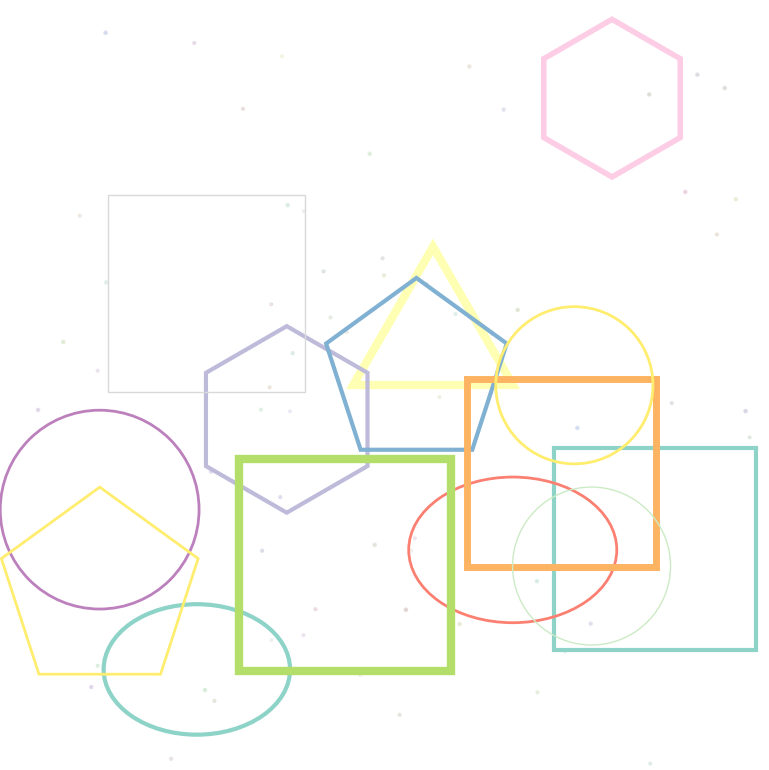[{"shape": "square", "thickness": 1.5, "radius": 0.66, "center": [0.851, 0.287]}, {"shape": "oval", "thickness": 1.5, "radius": 0.61, "center": [0.256, 0.131]}, {"shape": "triangle", "thickness": 3, "radius": 0.6, "center": [0.562, 0.56]}, {"shape": "hexagon", "thickness": 1.5, "radius": 0.61, "center": [0.372, 0.455]}, {"shape": "oval", "thickness": 1, "radius": 0.68, "center": [0.666, 0.286]}, {"shape": "pentagon", "thickness": 1.5, "radius": 0.62, "center": [0.541, 0.516]}, {"shape": "square", "thickness": 2.5, "radius": 0.61, "center": [0.729, 0.385]}, {"shape": "square", "thickness": 3, "radius": 0.69, "center": [0.449, 0.267]}, {"shape": "hexagon", "thickness": 2, "radius": 0.51, "center": [0.795, 0.873]}, {"shape": "square", "thickness": 0.5, "radius": 0.64, "center": [0.268, 0.618]}, {"shape": "circle", "thickness": 1, "radius": 0.65, "center": [0.129, 0.338]}, {"shape": "circle", "thickness": 0.5, "radius": 0.51, "center": [0.768, 0.265]}, {"shape": "circle", "thickness": 1, "radius": 0.51, "center": [0.746, 0.5]}, {"shape": "pentagon", "thickness": 1, "radius": 0.67, "center": [0.13, 0.233]}]